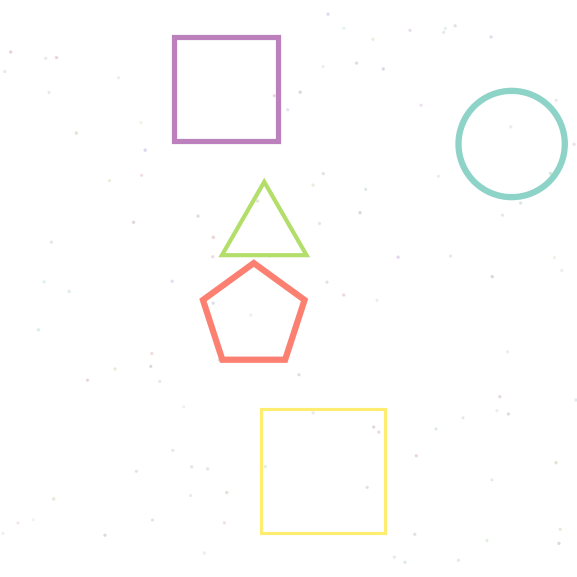[{"shape": "circle", "thickness": 3, "radius": 0.46, "center": [0.886, 0.75]}, {"shape": "pentagon", "thickness": 3, "radius": 0.46, "center": [0.439, 0.451]}, {"shape": "triangle", "thickness": 2, "radius": 0.42, "center": [0.458, 0.6]}, {"shape": "square", "thickness": 2.5, "radius": 0.45, "center": [0.391, 0.845]}, {"shape": "square", "thickness": 1.5, "radius": 0.54, "center": [0.56, 0.184]}]